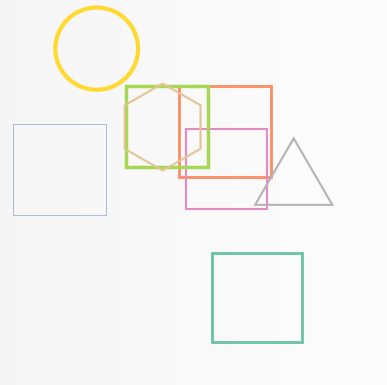[{"shape": "square", "thickness": 2, "radius": 0.58, "center": [0.663, 0.226]}, {"shape": "square", "thickness": 2, "radius": 0.59, "center": [0.58, 0.659]}, {"shape": "square", "thickness": 0.5, "radius": 0.6, "center": [0.153, 0.56]}, {"shape": "square", "thickness": 1.5, "radius": 0.52, "center": [0.584, 0.562]}, {"shape": "square", "thickness": 2.5, "radius": 0.53, "center": [0.431, 0.673]}, {"shape": "circle", "thickness": 3, "radius": 0.53, "center": [0.25, 0.874]}, {"shape": "hexagon", "thickness": 1.5, "radius": 0.56, "center": [0.42, 0.67]}, {"shape": "triangle", "thickness": 1.5, "radius": 0.58, "center": [0.758, 0.525]}]